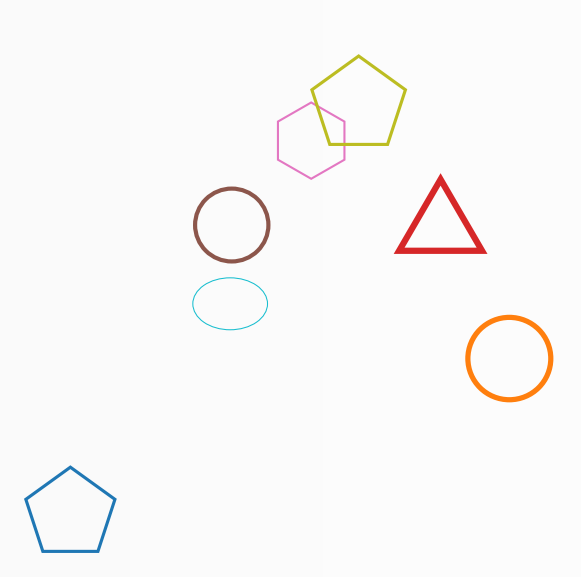[{"shape": "pentagon", "thickness": 1.5, "radius": 0.4, "center": [0.121, 0.11]}, {"shape": "circle", "thickness": 2.5, "radius": 0.36, "center": [0.876, 0.378]}, {"shape": "triangle", "thickness": 3, "radius": 0.41, "center": [0.758, 0.606]}, {"shape": "circle", "thickness": 2, "radius": 0.32, "center": [0.399, 0.609]}, {"shape": "hexagon", "thickness": 1, "radius": 0.33, "center": [0.535, 0.756]}, {"shape": "pentagon", "thickness": 1.5, "radius": 0.42, "center": [0.617, 0.817]}, {"shape": "oval", "thickness": 0.5, "radius": 0.32, "center": [0.396, 0.473]}]